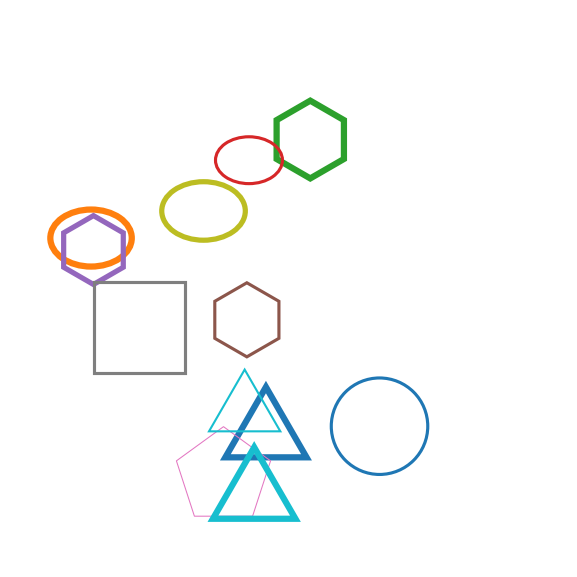[{"shape": "triangle", "thickness": 3, "radius": 0.41, "center": [0.461, 0.248]}, {"shape": "circle", "thickness": 1.5, "radius": 0.42, "center": [0.657, 0.261]}, {"shape": "oval", "thickness": 3, "radius": 0.35, "center": [0.158, 0.587]}, {"shape": "hexagon", "thickness": 3, "radius": 0.34, "center": [0.537, 0.758]}, {"shape": "oval", "thickness": 1.5, "radius": 0.29, "center": [0.431, 0.722]}, {"shape": "hexagon", "thickness": 2.5, "radius": 0.3, "center": [0.162, 0.566]}, {"shape": "hexagon", "thickness": 1.5, "radius": 0.32, "center": [0.427, 0.445]}, {"shape": "pentagon", "thickness": 0.5, "radius": 0.43, "center": [0.387, 0.175]}, {"shape": "square", "thickness": 1.5, "radius": 0.4, "center": [0.242, 0.432]}, {"shape": "oval", "thickness": 2.5, "radius": 0.36, "center": [0.352, 0.634]}, {"shape": "triangle", "thickness": 1, "radius": 0.36, "center": [0.424, 0.288]}, {"shape": "triangle", "thickness": 3, "radius": 0.41, "center": [0.44, 0.142]}]